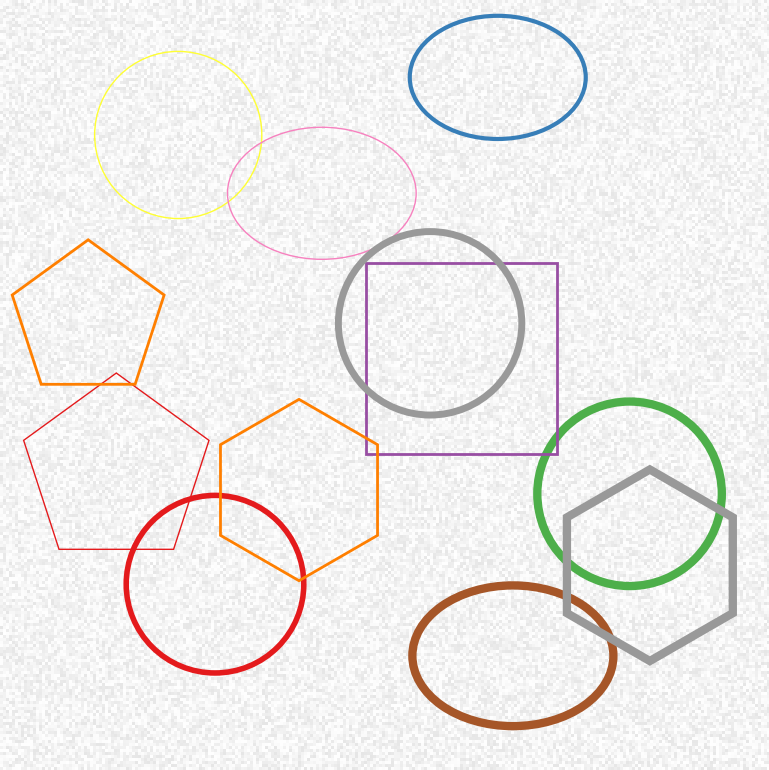[{"shape": "circle", "thickness": 2, "radius": 0.58, "center": [0.279, 0.241]}, {"shape": "pentagon", "thickness": 0.5, "radius": 0.63, "center": [0.151, 0.389]}, {"shape": "oval", "thickness": 1.5, "radius": 0.57, "center": [0.646, 0.899]}, {"shape": "circle", "thickness": 3, "radius": 0.6, "center": [0.818, 0.359]}, {"shape": "square", "thickness": 1, "radius": 0.62, "center": [0.6, 0.534]}, {"shape": "hexagon", "thickness": 1, "radius": 0.59, "center": [0.388, 0.364]}, {"shape": "pentagon", "thickness": 1, "radius": 0.52, "center": [0.114, 0.585]}, {"shape": "circle", "thickness": 0.5, "radius": 0.54, "center": [0.231, 0.825]}, {"shape": "oval", "thickness": 3, "radius": 0.65, "center": [0.666, 0.148]}, {"shape": "oval", "thickness": 0.5, "radius": 0.61, "center": [0.418, 0.749]}, {"shape": "circle", "thickness": 2.5, "radius": 0.6, "center": [0.559, 0.58]}, {"shape": "hexagon", "thickness": 3, "radius": 0.62, "center": [0.844, 0.266]}]